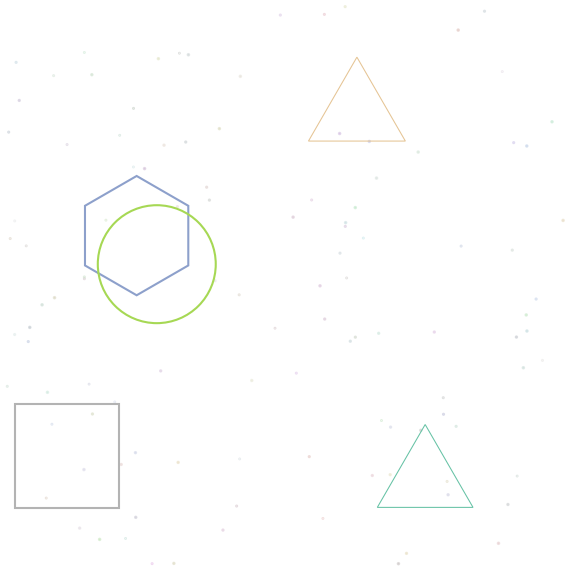[{"shape": "triangle", "thickness": 0.5, "radius": 0.48, "center": [0.736, 0.168]}, {"shape": "hexagon", "thickness": 1, "radius": 0.52, "center": [0.237, 0.591]}, {"shape": "circle", "thickness": 1, "radius": 0.51, "center": [0.271, 0.542]}, {"shape": "triangle", "thickness": 0.5, "radius": 0.48, "center": [0.618, 0.803]}, {"shape": "square", "thickness": 1, "radius": 0.45, "center": [0.115, 0.209]}]